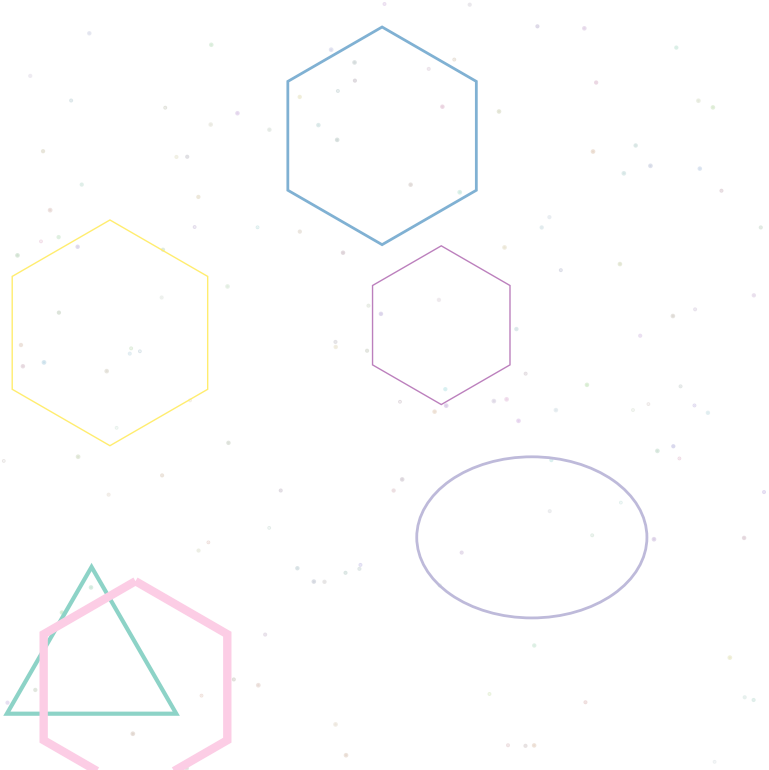[{"shape": "triangle", "thickness": 1.5, "radius": 0.64, "center": [0.119, 0.137]}, {"shape": "oval", "thickness": 1, "radius": 0.75, "center": [0.691, 0.302]}, {"shape": "hexagon", "thickness": 1, "radius": 0.71, "center": [0.496, 0.824]}, {"shape": "hexagon", "thickness": 3, "radius": 0.69, "center": [0.176, 0.108]}, {"shape": "hexagon", "thickness": 0.5, "radius": 0.52, "center": [0.573, 0.578]}, {"shape": "hexagon", "thickness": 0.5, "radius": 0.73, "center": [0.143, 0.568]}]